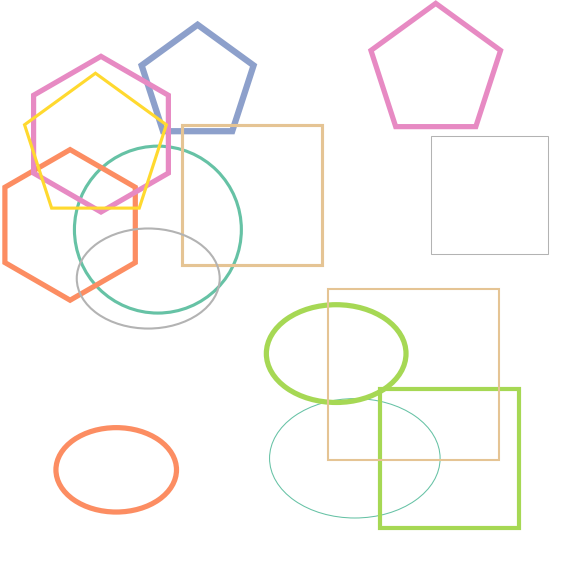[{"shape": "oval", "thickness": 0.5, "radius": 0.74, "center": [0.614, 0.206]}, {"shape": "circle", "thickness": 1.5, "radius": 0.72, "center": [0.273, 0.602]}, {"shape": "hexagon", "thickness": 2.5, "radius": 0.65, "center": [0.121, 0.61]}, {"shape": "oval", "thickness": 2.5, "radius": 0.52, "center": [0.201, 0.186]}, {"shape": "pentagon", "thickness": 3, "radius": 0.51, "center": [0.342, 0.854]}, {"shape": "pentagon", "thickness": 2.5, "radius": 0.59, "center": [0.755, 0.875]}, {"shape": "hexagon", "thickness": 2.5, "radius": 0.67, "center": [0.175, 0.767]}, {"shape": "oval", "thickness": 2.5, "radius": 0.6, "center": [0.582, 0.387]}, {"shape": "square", "thickness": 2, "radius": 0.6, "center": [0.778, 0.204]}, {"shape": "pentagon", "thickness": 1.5, "radius": 0.65, "center": [0.165, 0.743]}, {"shape": "square", "thickness": 1, "radius": 0.74, "center": [0.717, 0.351]}, {"shape": "square", "thickness": 1.5, "radius": 0.6, "center": [0.437, 0.661]}, {"shape": "oval", "thickness": 1, "radius": 0.62, "center": [0.257, 0.517]}, {"shape": "square", "thickness": 0.5, "radius": 0.51, "center": [0.848, 0.661]}]